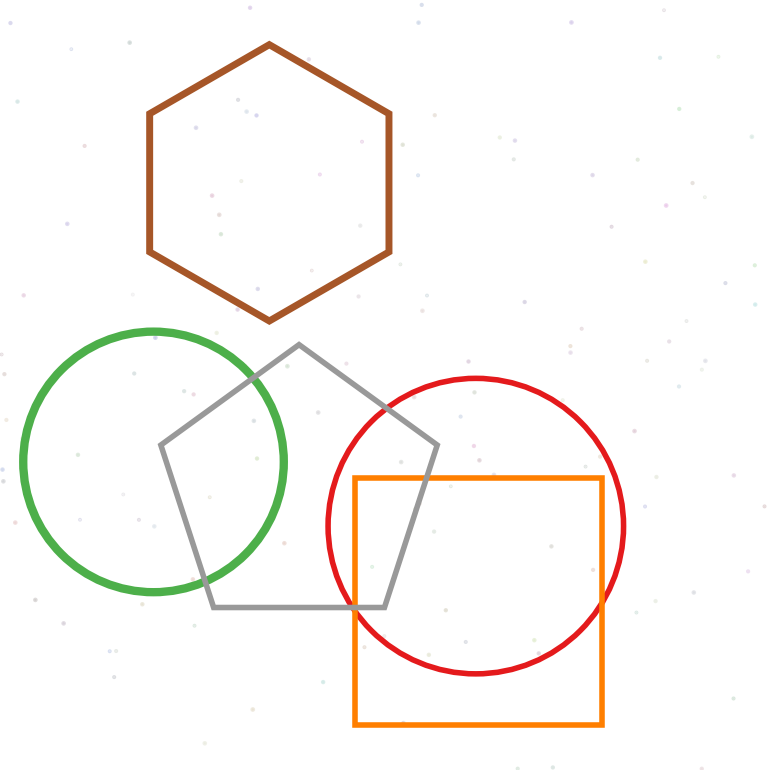[{"shape": "circle", "thickness": 2, "radius": 0.96, "center": [0.618, 0.317]}, {"shape": "circle", "thickness": 3, "radius": 0.85, "center": [0.199, 0.4]}, {"shape": "square", "thickness": 2, "radius": 0.8, "center": [0.621, 0.219]}, {"shape": "hexagon", "thickness": 2.5, "radius": 0.9, "center": [0.35, 0.763]}, {"shape": "pentagon", "thickness": 2, "radius": 0.94, "center": [0.388, 0.364]}]